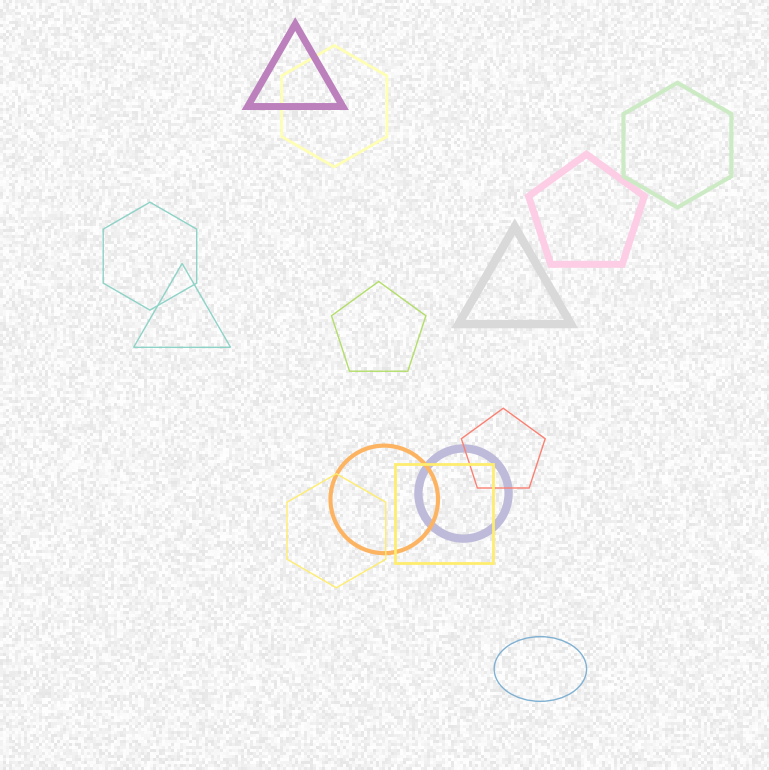[{"shape": "hexagon", "thickness": 0.5, "radius": 0.35, "center": [0.195, 0.667]}, {"shape": "triangle", "thickness": 0.5, "radius": 0.36, "center": [0.236, 0.585]}, {"shape": "hexagon", "thickness": 1, "radius": 0.39, "center": [0.434, 0.862]}, {"shape": "circle", "thickness": 3, "radius": 0.29, "center": [0.602, 0.359]}, {"shape": "pentagon", "thickness": 0.5, "radius": 0.29, "center": [0.654, 0.413]}, {"shape": "oval", "thickness": 0.5, "radius": 0.3, "center": [0.702, 0.131]}, {"shape": "circle", "thickness": 1.5, "radius": 0.35, "center": [0.499, 0.351]}, {"shape": "pentagon", "thickness": 0.5, "radius": 0.32, "center": [0.492, 0.57]}, {"shape": "pentagon", "thickness": 2.5, "radius": 0.4, "center": [0.762, 0.721]}, {"shape": "triangle", "thickness": 3, "radius": 0.42, "center": [0.669, 0.621]}, {"shape": "triangle", "thickness": 2.5, "radius": 0.36, "center": [0.383, 0.897]}, {"shape": "hexagon", "thickness": 1.5, "radius": 0.4, "center": [0.88, 0.812]}, {"shape": "hexagon", "thickness": 0.5, "radius": 0.37, "center": [0.437, 0.311]}, {"shape": "square", "thickness": 1, "radius": 0.32, "center": [0.576, 0.333]}]